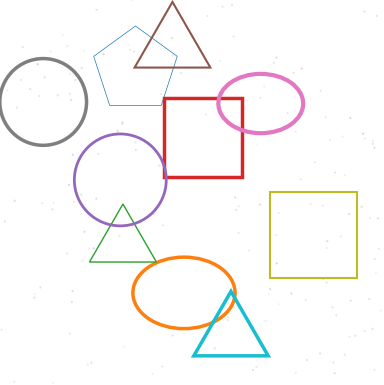[{"shape": "pentagon", "thickness": 0.5, "radius": 0.57, "center": [0.352, 0.818]}, {"shape": "oval", "thickness": 2.5, "radius": 0.66, "center": [0.478, 0.239]}, {"shape": "triangle", "thickness": 1, "radius": 0.5, "center": [0.319, 0.37]}, {"shape": "square", "thickness": 2.5, "radius": 0.51, "center": [0.528, 0.643]}, {"shape": "circle", "thickness": 2, "radius": 0.6, "center": [0.312, 0.533]}, {"shape": "triangle", "thickness": 1.5, "radius": 0.57, "center": [0.448, 0.881]}, {"shape": "oval", "thickness": 3, "radius": 0.55, "center": [0.677, 0.731]}, {"shape": "circle", "thickness": 2.5, "radius": 0.56, "center": [0.112, 0.735]}, {"shape": "square", "thickness": 1.5, "radius": 0.56, "center": [0.815, 0.39]}, {"shape": "triangle", "thickness": 2.5, "radius": 0.56, "center": [0.6, 0.132]}]